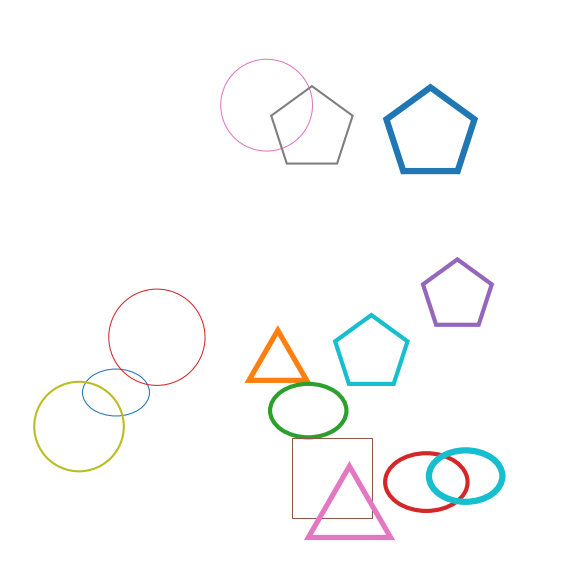[{"shape": "pentagon", "thickness": 3, "radius": 0.4, "center": [0.745, 0.768]}, {"shape": "oval", "thickness": 0.5, "radius": 0.29, "center": [0.201, 0.319]}, {"shape": "triangle", "thickness": 2.5, "radius": 0.29, "center": [0.481, 0.369]}, {"shape": "oval", "thickness": 2, "radius": 0.33, "center": [0.534, 0.288]}, {"shape": "circle", "thickness": 0.5, "radius": 0.42, "center": [0.272, 0.415]}, {"shape": "oval", "thickness": 2, "radius": 0.36, "center": [0.738, 0.164]}, {"shape": "pentagon", "thickness": 2, "radius": 0.31, "center": [0.792, 0.487]}, {"shape": "square", "thickness": 0.5, "radius": 0.35, "center": [0.575, 0.171]}, {"shape": "triangle", "thickness": 2.5, "radius": 0.41, "center": [0.605, 0.11]}, {"shape": "circle", "thickness": 0.5, "radius": 0.4, "center": [0.462, 0.817]}, {"shape": "pentagon", "thickness": 1, "radius": 0.37, "center": [0.54, 0.776]}, {"shape": "circle", "thickness": 1, "radius": 0.39, "center": [0.137, 0.261]}, {"shape": "oval", "thickness": 3, "radius": 0.32, "center": [0.806, 0.175]}, {"shape": "pentagon", "thickness": 2, "radius": 0.33, "center": [0.643, 0.388]}]